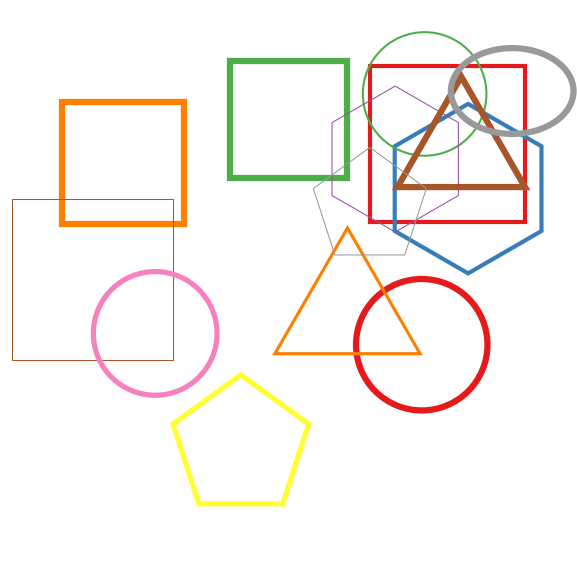[{"shape": "square", "thickness": 2, "radius": 0.67, "center": [0.775, 0.75]}, {"shape": "circle", "thickness": 3, "radius": 0.57, "center": [0.73, 0.402]}, {"shape": "hexagon", "thickness": 2, "radius": 0.73, "center": [0.811, 0.672]}, {"shape": "square", "thickness": 3, "radius": 0.51, "center": [0.5, 0.793]}, {"shape": "circle", "thickness": 1, "radius": 0.53, "center": [0.735, 0.836]}, {"shape": "hexagon", "thickness": 0.5, "radius": 0.63, "center": [0.684, 0.724]}, {"shape": "triangle", "thickness": 1.5, "radius": 0.73, "center": [0.602, 0.459]}, {"shape": "square", "thickness": 3, "radius": 0.53, "center": [0.212, 0.717]}, {"shape": "pentagon", "thickness": 2.5, "radius": 0.62, "center": [0.417, 0.227]}, {"shape": "square", "thickness": 0.5, "radius": 0.7, "center": [0.16, 0.515]}, {"shape": "triangle", "thickness": 3, "radius": 0.64, "center": [0.799, 0.739]}, {"shape": "circle", "thickness": 2.5, "radius": 0.54, "center": [0.269, 0.422]}, {"shape": "oval", "thickness": 3, "radius": 0.53, "center": [0.887, 0.842]}, {"shape": "pentagon", "thickness": 0.5, "radius": 0.51, "center": [0.64, 0.641]}]